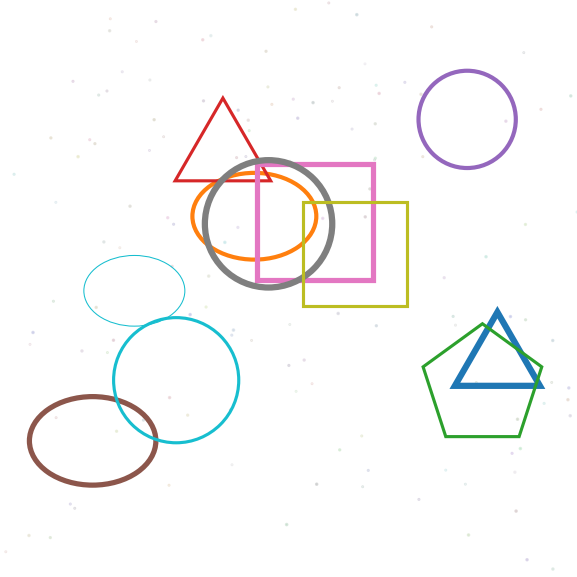[{"shape": "triangle", "thickness": 3, "radius": 0.43, "center": [0.861, 0.374]}, {"shape": "oval", "thickness": 2, "radius": 0.54, "center": [0.44, 0.625]}, {"shape": "pentagon", "thickness": 1.5, "radius": 0.54, "center": [0.835, 0.33]}, {"shape": "triangle", "thickness": 1.5, "radius": 0.48, "center": [0.386, 0.734]}, {"shape": "circle", "thickness": 2, "radius": 0.42, "center": [0.809, 0.792]}, {"shape": "oval", "thickness": 2.5, "radius": 0.55, "center": [0.16, 0.236]}, {"shape": "square", "thickness": 2.5, "radius": 0.5, "center": [0.545, 0.615]}, {"shape": "circle", "thickness": 3, "radius": 0.55, "center": [0.465, 0.612]}, {"shape": "square", "thickness": 1.5, "radius": 0.45, "center": [0.615, 0.56]}, {"shape": "oval", "thickness": 0.5, "radius": 0.44, "center": [0.233, 0.496]}, {"shape": "circle", "thickness": 1.5, "radius": 0.54, "center": [0.305, 0.341]}]